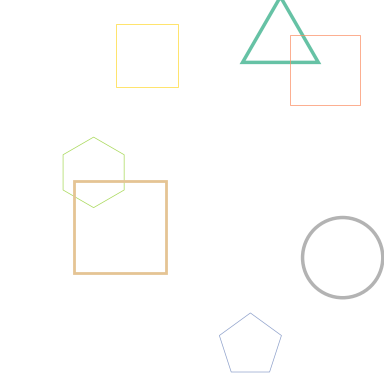[{"shape": "triangle", "thickness": 2.5, "radius": 0.57, "center": [0.728, 0.895]}, {"shape": "square", "thickness": 0.5, "radius": 0.45, "center": [0.844, 0.818]}, {"shape": "pentagon", "thickness": 0.5, "radius": 0.42, "center": [0.65, 0.102]}, {"shape": "hexagon", "thickness": 0.5, "radius": 0.46, "center": [0.243, 0.552]}, {"shape": "square", "thickness": 0.5, "radius": 0.41, "center": [0.382, 0.856]}, {"shape": "square", "thickness": 2, "radius": 0.6, "center": [0.311, 0.411]}, {"shape": "circle", "thickness": 2.5, "radius": 0.52, "center": [0.89, 0.331]}]